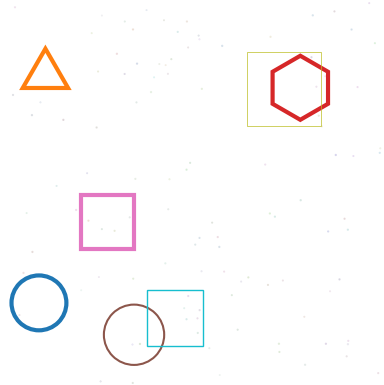[{"shape": "circle", "thickness": 3, "radius": 0.36, "center": [0.101, 0.213]}, {"shape": "triangle", "thickness": 3, "radius": 0.34, "center": [0.118, 0.805]}, {"shape": "hexagon", "thickness": 3, "radius": 0.42, "center": [0.78, 0.772]}, {"shape": "circle", "thickness": 1.5, "radius": 0.39, "center": [0.348, 0.13]}, {"shape": "square", "thickness": 3, "radius": 0.35, "center": [0.279, 0.424]}, {"shape": "square", "thickness": 0.5, "radius": 0.48, "center": [0.737, 0.768]}, {"shape": "square", "thickness": 1, "radius": 0.37, "center": [0.455, 0.174]}]